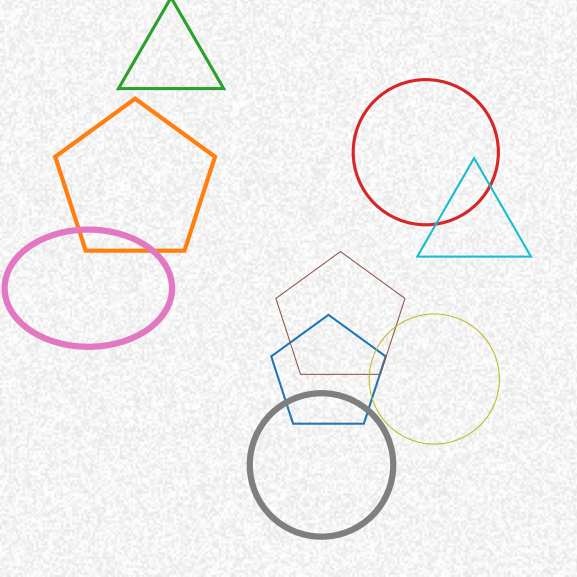[{"shape": "pentagon", "thickness": 1, "radius": 0.52, "center": [0.569, 0.35]}, {"shape": "pentagon", "thickness": 2, "radius": 0.73, "center": [0.234, 0.683]}, {"shape": "triangle", "thickness": 1.5, "radius": 0.53, "center": [0.296, 0.898]}, {"shape": "circle", "thickness": 1.5, "radius": 0.63, "center": [0.737, 0.736]}, {"shape": "pentagon", "thickness": 0.5, "radius": 0.59, "center": [0.589, 0.446]}, {"shape": "oval", "thickness": 3, "radius": 0.72, "center": [0.153, 0.5]}, {"shape": "circle", "thickness": 3, "radius": 0.62, "center": [0.557, 0.194]}, {"shape": "circle", "thickness": 0.5, "radius": 0.56, "center": [0.752, 0.343]}, {"shape": "triangle", "thickness": 1, "radius": 0.57, "center": [0.821, 0.612]}]